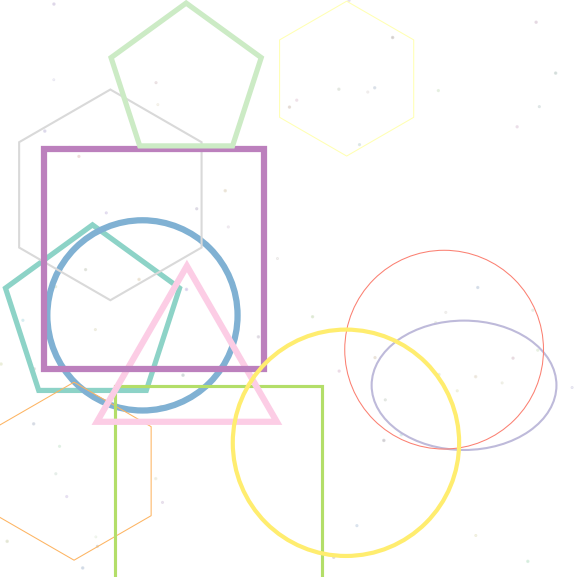[{"shape": "pentagon", "thickness": 2.5, "radius": 0.79, "center": [0.16, 0.451]}, {"shape": "hexagon", "thickness": 0.5, "radius": 0.67, "center": [0.6, 0.863]}, {"shape": "oval", "thickness": 1, "radius": 0.8, "center": [0.804, 0.332]}, {"shape": "circle", "thickness": 0.5, "radius": 0.86, "center": [0.769, 0.394]}, {"shape": "circle", "thickness": 3, "radius": 0.82, "center": [0.247, 0.453]}, {"shape": "hexagon", "thickness": 0.5, "radius": 0.77, "center": [0.128, 0.183]}, {"shape": "square", "thickness": 1.5, "radius": 0.9, "center": [0.378, 0.15]}, {"shape": "triangle", "thickness": 3, "radius": 0.9, "center": [0.324, 0.359]}, {"shape": "hexagon", "thickness": 1, "radius": 0.91, "center": [0.191, 0.662]}, {"shape": "square", "thickness": 3, "radius": 0.95, "center": [0.266, 0.551]}, {"shape": "pentagon", "thickness": 2.5, "radius": 0.68, "center": [0.322, 0.857]}, {"shape": "circle", "thickness": 2, "radius": 0.98, "center": [0.599, 0.232]}]